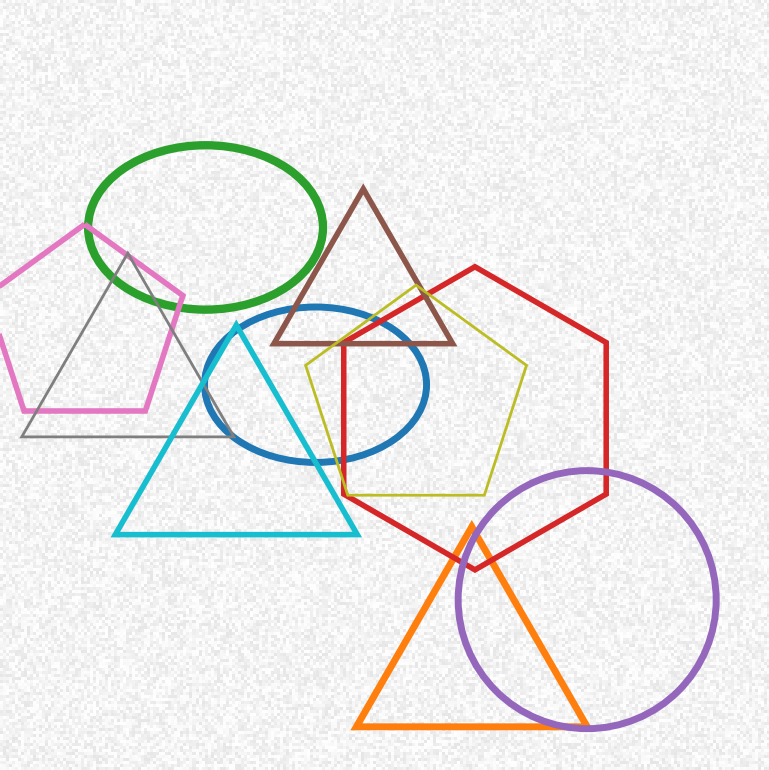[{"shape": "oval", "thickness": 2.5, "radius": 0.72, "center": [0.41, 0.5]}, {"shape": "triangle", "thickness": 2.5, "radius": 0.87, "center": [0.613, 0.143]}, {"shape": "oval", "thickness": 3, "radius": 0.76, "center": [0.267, 0.705]}, {"shape": "hexagon", "thickness": 2, "radius": 0.98, "center": [0.617, 0.457]}, {"shape": "circle", "thickness": 2.5, "radius": 0.84, "center": [0.763, 0.221]}, {"shape": "triangle", "thickness": 2, "radius": 0.67, "center": [0.472, 0.621]}, {"shape": "pentagon", "thickness": 2, "radius": 0.67, "center": [0.11, 0.575]}, {"shape": "triangle", "thickness": 1, "radius": 0.8, "center": [0.166, 0.512]}, {"shape": "pentagon", "thickness": 1, "radius": 0.75, "center": [0.54, 0.479]}, {"shape": "triangle", "thickness": 2, "radius": 0.91, "center": [0.307, 0.396]}]